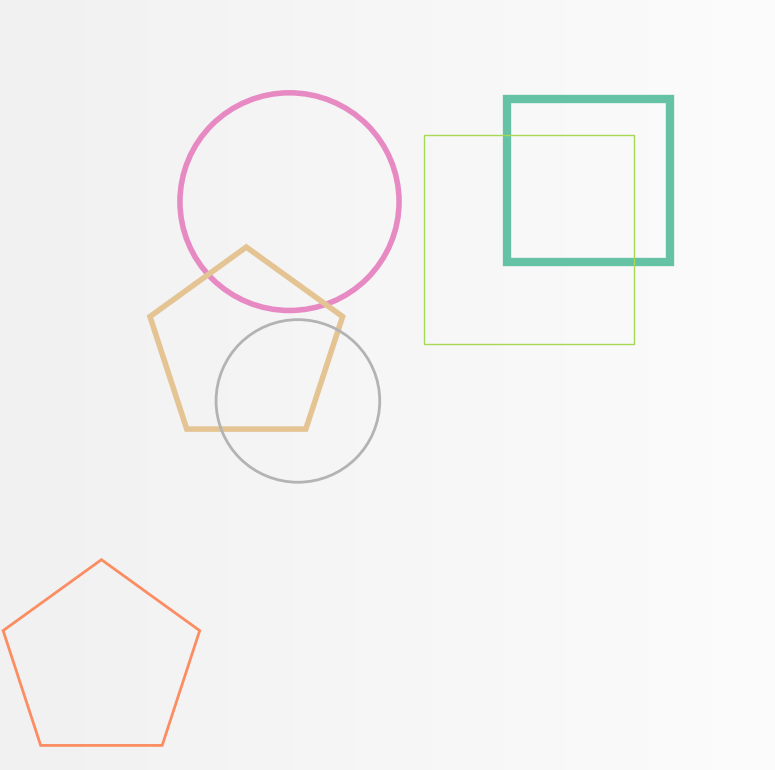[{"shape": "square", "thickness": 3, "radius": 0.53, "center": [0.759, 0.766]}, {"shape": "pentagon", "thickness": 1, "radius": 0.67, "center": [0.131, 0.14]}, {"shape": "circle", "thickness": 2, "radius": 0.71, "center": [0.374, 0.738]}, {"shape": "square", "thickness": 0.5, "radius": 0.68, "center": [0.683, 0.689]}, {"shape": "pentagon", "thickness": 2, "radius": 0.65, "center": [0.318, 0.548]}, {"shape": "circle", "thickness": 1, "radius": 0.53, "center": [0.384, 0.479]}]